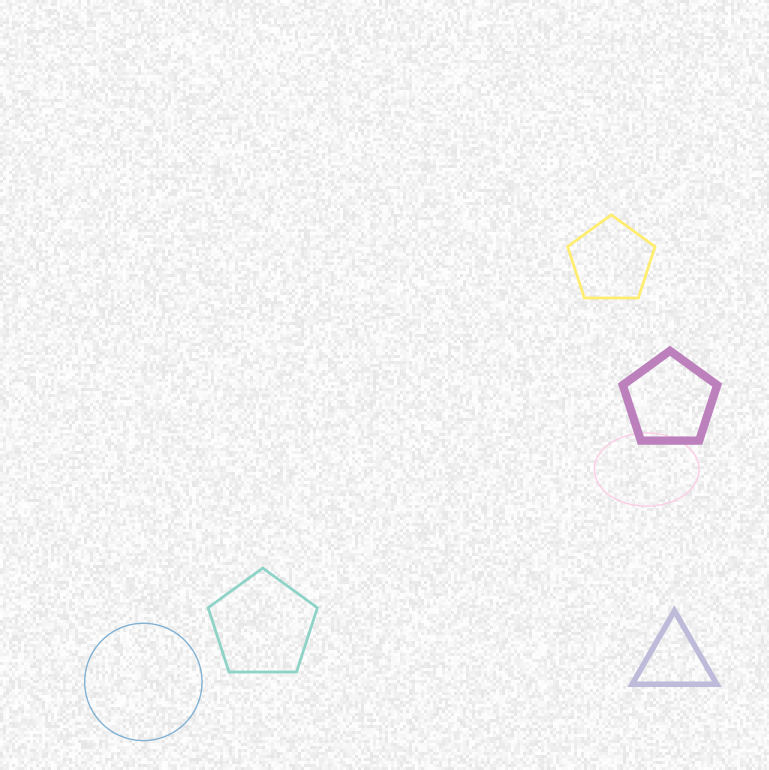[{"shape": "pentagon", "thickness": 1, "radius": 0.37, "center": [0.341, 0.188]}, {"shape": "triangle", "thickness": 2, "radius": 0.32, "center": [0.876, 0.143]}, {"shape": "circle", "thickness": 0.5, "radius": 0.38, "center": [0.186, 0.114]}, {"shape": "oval", "thickness": 0.5, "radius": 0.34, "center": [0.84, 0.39]}, {"shape": "pentagon", "thickness": 3, "radius": 0.32, "center": [0.87, 0.48]}, {"shape": "pentagon", "thickness": 1, "radius": 0.3, "center": [0.794, 0.661]}]